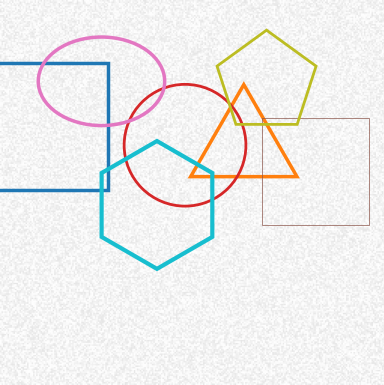[{"shape": "square", "thickness": 2.5, "radius": 0.83, "center": [0.114, 0.672]}, {"shape": "triangle", "thickness": 2.5, "radius": 0.8, "center": [0.633, 0.621]}, {"shape": "circle", "thickness": 2, "radius": 0.79, "center": [0.481, 0.623]}, {"shape": "square", "thickness": 0.5, "radius": 0.69, "center": [0.819, 0.554]}, {"shape": "oval", "thickness": 2.5, "radius": 0.82, "center": [0.264, 0.789]}, {"shape": "pentagon", "thickness": 2, "radius": 0.68, "center": [0.692, 0.786]}, {"shape": "hexagon", "thickness": 3, "radius": 0.83, "center": [0.408, 0.468]}]